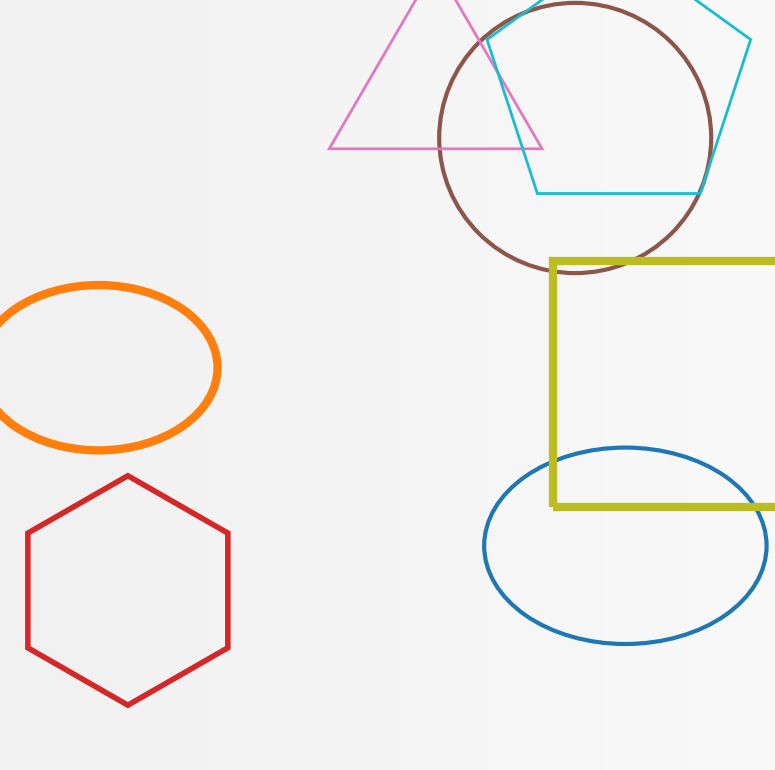[{"shape": "oval", "thickness": 1.5, "radius": 0.91, "center": [0.807, 0.291]}, {"shape": "oval", "thickness": 3, "radius": 0.77, "center": [0.127, 0.522]}, {"shape": "hexagon", "thickness": 2, "radius": 0.74, "center": [0.165, 0.233]}, {"shape": "circle", "thickness": 1.5, "radius": 0.88, "center": [0.742, 0.821]}, {"shape": "triangle", "thickness": 1, "radius": 0.79, "center": [0.562, 0.886]}, {"shape": "square", "thickness": 3, "radius": 0.8, "center": [0.873, 0.501]}, {"shape": "pentagon", "thickness": 1, "radius": 0.89, "center": [0.798, 0.893]}]